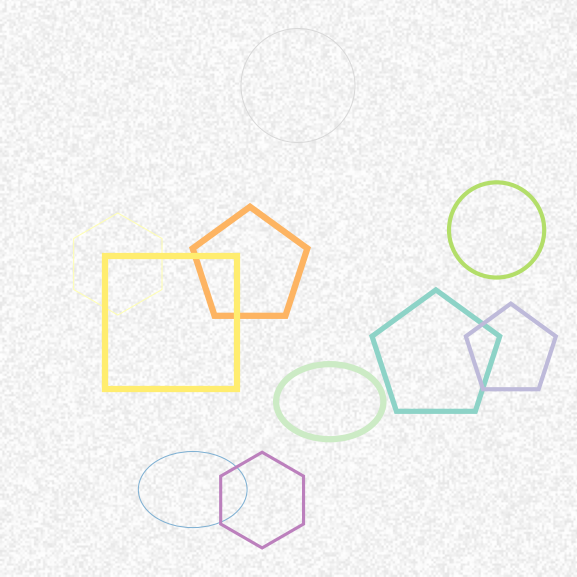[{"shape": "pentagon", "thickness": 2.5, "radius": 0.58, "center": [0.755, 0.381]}, {"shape": "hexagon", "thickness": 0.5, "radius": 0.44, "center": [0.204, 0.542]}, {"shape": "pentagon", "thickness": 2, "radius": 0.41, "center": [0.885, 0.391]}, {"shape": "oval", "thickness": 0.5, "radius": 0.47, "center": [0.334, 0.151]}, {"shape": "pentagon", "thickness": 3, "radius": 0.52, "center": [0.433, 0.537]}, {"shape": "circle", "thickness": 2, "radius": 0.41, "center": [0.86, 0.601]}, {"shape": "circle", "thickness": 0.5, "radius": 0.49, "center": [0.516, 0.851]}, {"shape": "hexagon", "thickness": 1.5, "radius": 0.41, "center": [0.454, 0.133]}, {"shape": "oval", "thickness": 3, "radius": 0.46, "center": [0.571, 0.304]}, {"shape": "square", "thickness": 3, "radius": 0.57, "center": [0.296, 0.441]}]